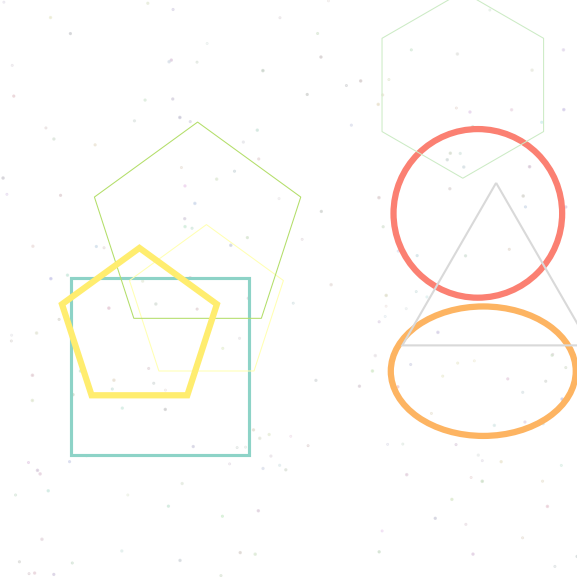[{"shape": "square", "thickness": 1.5, "radius": 0.77, "center": [0.276, 0.365]}, {"shape": "pentagon", "thickness": 0.5, "radius": 0.7, "center": [0.357, 0.47]}, {"shape": "circle", "thickness": 3, "radius": 0.73, "center": [0.827, 0.63]}, {"shape": "oval", "thickness": 3, "radius": 0.8, "center": [0.837, 0.356]}, {"shape": "pentagon", "thickness": 0.5, "radius": 0.94, "center": [0.342, 0.6]}, {"shape": "triangle", "thickness": 1, "radius": 0.94, "center": [0.859, 0.495]}, {"shape": "hexagon", "thickness": 0.5, "radius": 0.81, "center": [0.801, 0.852]}, {"shape": "pentagon", "thickness": 3, "radius": 0.71, "center": [0.241, 0.429]}]